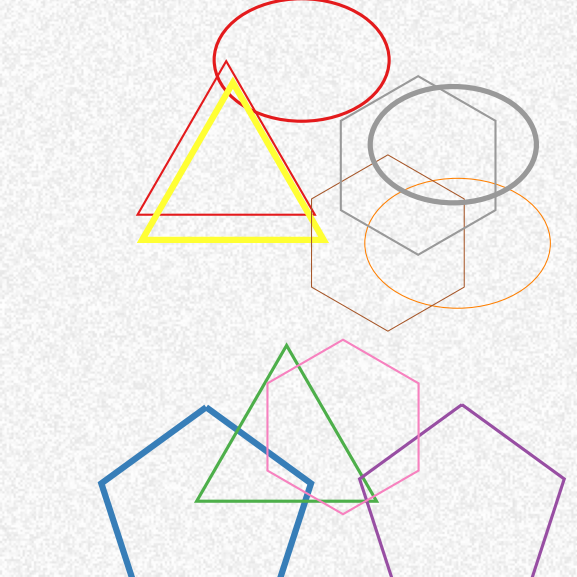[{"shape": "oval", "thickness": 1.5, "radius": 0.76, "center": [0.522, 0.895]}, {"shape": "triangle", "thickness": 1, "radius": 0.89, "center": [0.392, 0.716]}, {"shape": "pentagon", "thickness": 3, "radius": 0.95, "center": [0.357, 0.103]}, {"shape": "triangle", "thickness": 1.5, "radius": 0.9, "center": [0.496, 0.221]}, {"shape": "pentagon", "thickness": 1.5, "radius": 0.93, "center": [0.8, 0.112]}, {"shape": "oval", "thickness": 0.5, "radius": 0.8, "center": [0.792, 0.578]}, {"shape": "triangle", "thickness": 3, "radius": 0.91, "center": [0.403, 0.674]}, {"shape": "hexagon", "thickness": 0.5, "radius": 0.76, "center": [0.672, 0.578]}, {"shape": "hexagon", "thickness": 1, "radius": 0.76, "center": [0.594, 0.26]}, {"shape": "oval", "thickness": 2.5, "radius": 0.72, "center": [0.785, 0.749]}, {"shape": "hexagon", "thickness": 1, "radius": 0.77, "center": [0.724, 0.713]}]